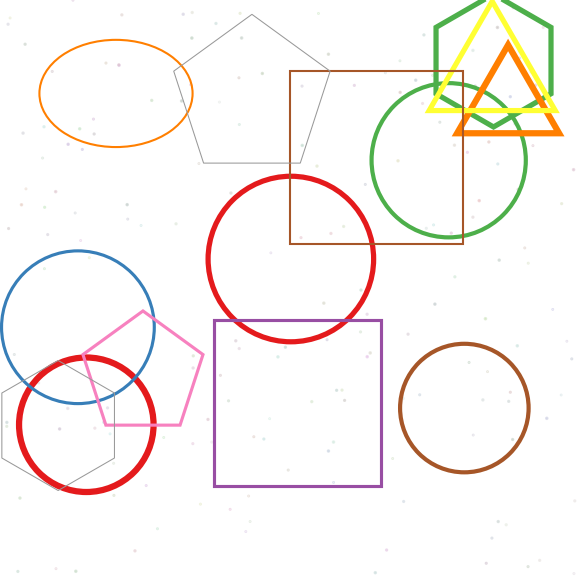[{"shape": "circle", "thickness": 3, "radius": 0.58, "center": [0.149, 0.264]}, {"shape": "circle", "thickness": 2.5, "radius": 0.72, "center": [0.504, 0.551]}, {"shape": "circle", "thickness": 1.5, "radius": 0.66, "center": [0.135, 0.432]}, {"shape": "circle", "thickness": 2, "radius": 0.67, "center": [0.777, 0.722]}, {"shape": "hexagon", "thickness": 2.5, "radius": 0.57, "center": [0.855, 0.894]}, {"shape": "square", "thickness": 1.5, "radius": 0.72, "center": [0.515, 0.301]}, {"shape": "oval", "thickness": 1, "radius": 0.66, "center": [0.201, 0.837]}, {"shape": "triangle", "thickness": 3, "radius": 0.51, "center": [0.88, 0.819]}, {"shape": "triangle", "thickness": 2.5, "radius": 0.63, "center": [0.852, 0.871]}, {"shape": "circle", "thickness": 2, "radius": 0.56, "center": [0.804, 0.293]}, {"shape": "square", "thickness": 1, "radius": 0.75, "center": [0.652, 0.726]}, {"shape": "pentagon", "thickness": 1.5, "radius": 0.55, "center": [0.248, 0.351]}, {"shape": "hexagon", "thickness": 0.5, "radius": 0.56, "center": [0.101, 0.262]}, {"shape": "pentagon", "thickness": 0.5, "radius": 0.71, "center": [0.436, 0.832]}]